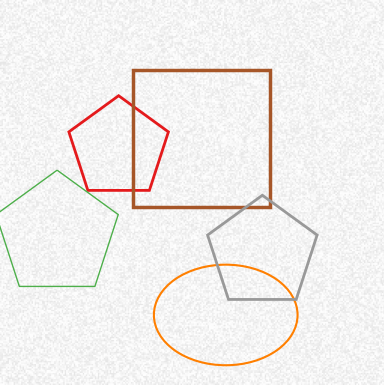[{"shape": "pentagon", "thickness": 2, "radius": 0.68, "center": [0.308, 0.615]}, {"shape": "pentagon", "thickness": 1, "radius": 0.83, "center": [0.148, 0.391]}, {"shape": "oval", "thickness": 1.5, "radius": 0.93, "center": [0.586, 0.182]}, {"shape": "square", "thickness": 2.5, "radius": 0.89, "center": [0.524, 0.641]}, {"shape": "pentagon", "thickness": 2, "radius": 0.75, "center": [0.681, 0.343]}]